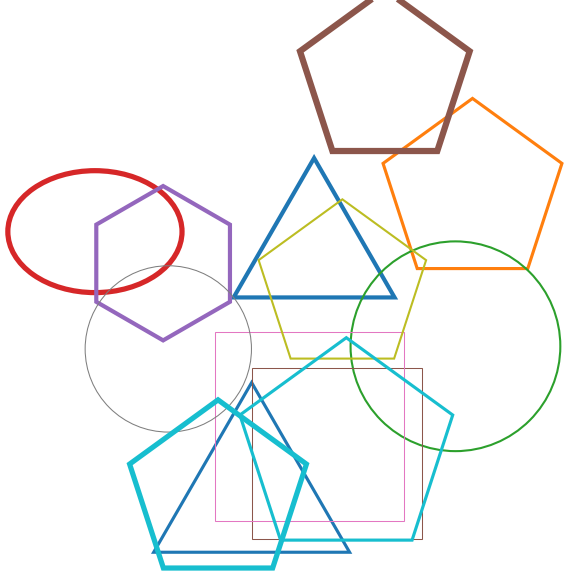[{"shape": "triangle", "thickness": 1.5, "radius": 0.98, "center": [0.436, 0.141]}, {"shape": "triangle", "thickness": 2, "radius": 0.8, "center": [0.544, 0.565]}, {"shape": "pentagon", "thickness": 1.5, "radius": 0.81, "center": [0.818, 0.666]}, {"shape": "circle", "thickness": 1, "radius": 0.91, "center": [0.789, 0.4]}, {"shape": "oval", "thickness": 2.5, "radius": 0.75, "center": [0.164, 0.598]}, {"shape": "hexagon", "thickness": 2, "radius": 0.67, "center": [0.282, 0.543]}, {"shape": "pentagon", "thickness": 3, "radius": 0.77, "center": [0.666, 0.863]}, {"shape": "square", "thickness": 0.5, "radius": 0.74, "center": [0.583, 0.214]}, {"shape": "square", "thickness": 0.5, "radius": 0.82, "center": [0.536, 0.261]}, {"shape": "circle", "thickness": 0.5, "radius": 0.72, "center": [0.291, 0.395]}, {"shape": "pentagon", "thickness": 1, "radius": 0.76, "center": [0.593, 0.502]}, {"shape": "pentagon", "thickness": 1.5, "radius": 0.97, "center": [0.6, 0.221]}, {"shape": "pentagon", "thickness": 2.5, "radius": 0.8, "center": [0.378, 0.146]}]